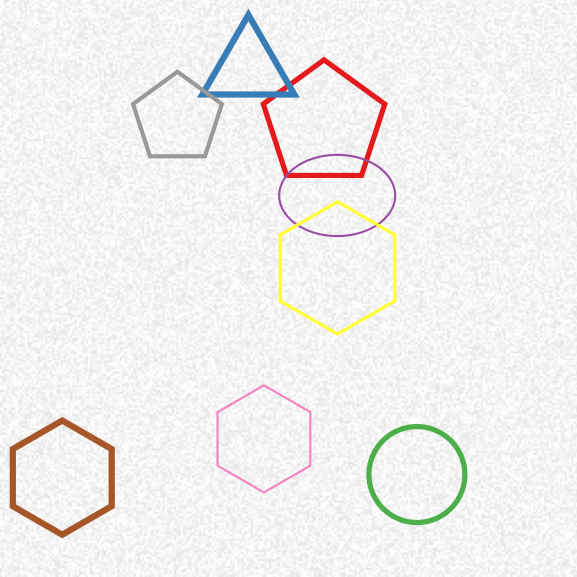[{"shape": "pentagon", "thickness": 2.5, "radius": 0.55, "center": [0.561, 0.785]}, {"shape": "triangle", "thickness": 3, "radius": 0.46, "center": [0.43, 0.881]}, {"shape": "circle", "thickness": 2.5, "radius": 0.42, "center": [0.722, 0.177]}, {"shape": "oval", "thickness": 1, "radius": 0.5, "center": [0.584, 0.661]}, {"shape": "hexagon", "thickness": 1.5, "radius": 0.57, "center": [0.584, 0.535]}, {"shape": "hexagon", "thickness": 3, "radius": 0.49, "center": [0.108, 0.172]}, {"shape": "hexagon", "thickness": 1, "radius": 0.46, "center": [0.457, 0.239]}, {"shape": "pentagon", "thickness": 2, "radius": 0.4, "center": [0.307, 0.794]}]